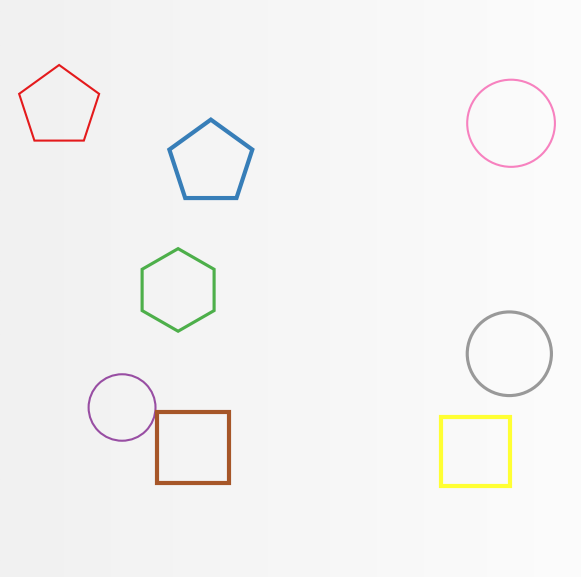[{"shape": "pentagon", "thickness": 1, "radius": 0.36, "center": [0.102, 0.814]}, {"shape": "pentagon", "thickness": 2, "radius": 0.38, "center": [0.363, 0.717]}, {"shape": "hexagon", "thickness": 1.5, "radius": 0.36, "center": [0.306, 0.497]}, {"shape": "circle", "thickness": 1, "radius": 0.29, "center": [0.21, 0.294]}, {"shape": "square", "thickness": 2, "radius": 0.3, "center": [0.818, 0.217]}, {"shape": "square", "thickness": 2, "radius": 0.31, "center": [0.332, 0.224]}, {"shape": "circle", "thickness": 1, "radius": 0.38, "center": [0.879, 0.786]}, {"shape": "circle", "thickness": 1.5, "radius": 0.36, "center": [0.876, 0.387]}]